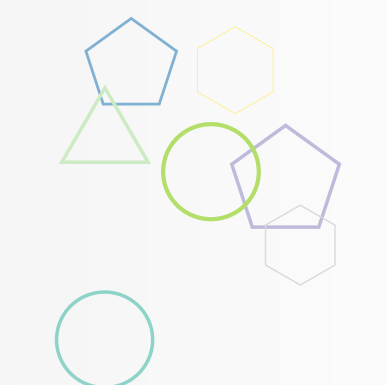[{"shape": "circle", "thickness": 2.5, "radius": 0.62, "center": [0.27, 0.117]}, {"shape": "pentagon", "thickness": 2.5, "radius": 0.73, "center": [0.737, 0.528]}, {"shape": "pentagon", "thickness": 2, "radius": 0.61, "center": [0.339, 0.829]}, {"shape": "circle", "thickness": 3, "radius": 0.62, "center": [0.544, 0.554]}, {"shape": "hexagon", "thickness": 1, "radius": 0.52, "center": [0.775, 0.363]}, {"shape": "triangle", "thickness": 2.5, "radius": 0.64, "center": [0.271, 0.643]}, {"shape": "hexagon", "thickness": 0.5, "radius": 0.56, "center": [0.607, 0.818]}]